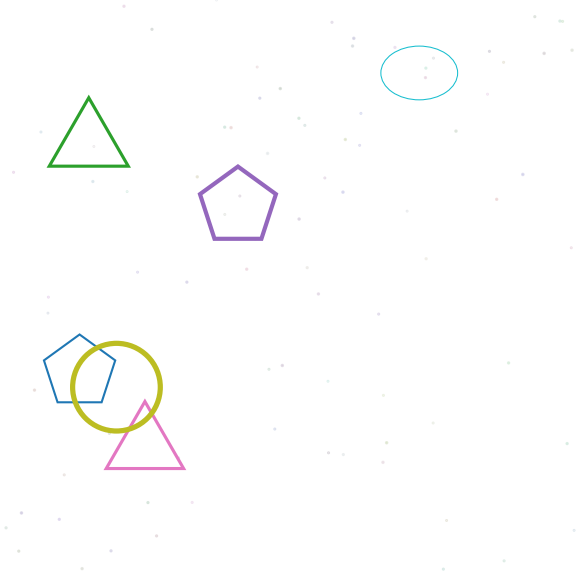[{"shape": "pentagon", "thickness": 1, "radius": 0.32, "center": [0.138, 0.355]}, {"shape": "triangle", "thickness": 1.5, "radius": 0.39, "center": [0.154, 0.751]}, {"shape": "pentagon", "thickness": 2, "radius": 0.35, "center": [0.412, 0.642]}, {"shape": "triangle", "thickness": 1.5, "radius": 0.39, "center": [0.251, 0.226]}, {"shape": "circle", "thickness": 2.5, "radius": 0.38, "center": [0.202, 0.329]}, {"shape": "oval", "thickness": 0.5, "radius": 0.33, "center": [0.726, 0.873]}]